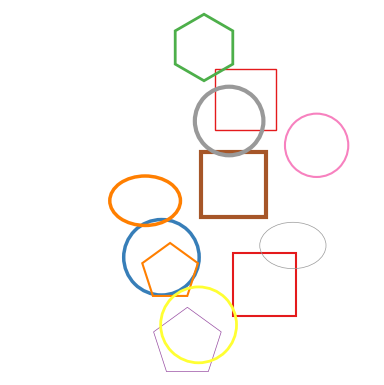[{"shape": "square", "thickness": 1, "radius": 0.39, "center": [0.638, 0.741]}, {"shape": "square", "thickness": 1.5, "radius": 0.41, "center": [0.687, 0.26]}, {"shape": "circle", "thickness": 2.5, "radius": 0.49, "center": [0.419, 0.332]}, {"shape": "hexagon", "thickness": 2, "radius": 0.43, "center": [0.53, 0.877]}, {"shape": "pentagon", "thickness": 0.5, "radius": 0.46, "center": [0.487, 0.109]}, {"shape": "oval", "thickness": 2.5, "radius": 0.46, "center": [0.377, 0.479]}, {"shape": "pentagon", "thickness": 1.5, "radius": 0.38, "center": [0.442, 0.293]}, {"shape": "circle", "thickness": 2, "radius": 0.49, "center": [0.516, 0.156]}, {"shape": "square", "thickness": 3, "radius": 0.42, "center": [0.607, 0.521]}, {"shape": "circle", "thickness": 1.5, "radius": 0.41, "center": [0.822, 0.623]}, {"shape": "oval", "thickness": 0.5, "radius": 0.43, "center": [0.761, 0.362]}, {"shape": "circle", "thickness": 3, "radius": 0.45, "center": [0.595, 0.686]}]